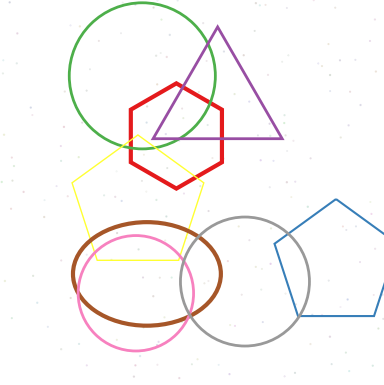[{"shape": "hexagon", "thickness": 3, "radius": 0.68, "center": [0.458, 0.647]}, {"shape": "pentagon", "thickness": 1.5, "radius": 0.84, "center": [0.873, 0.315]}, {"shape": "circle", "thickness": 2, "radius": 0.95, "center": [0.37, 0.803]}, {"shape": "triangle", "thickness": 2, "radius": 0.97, "center": [0.565, 0.736]}, {"shape": "pentagon", "thickness": 1, "radius": 0.9, "center": [0.358, 0.469]}, {"shape": "oval", "thickness": 3, "radius": 0.96, "center": [0.382, 0.289]}, {"shape": "circle", "thickness": 2, "radius": 0.75, "center": [0.353, 0.238]}, {"shape": "circle", "thickness": 2, "radius": 0.84, "center": [0.636, 0.269]}]